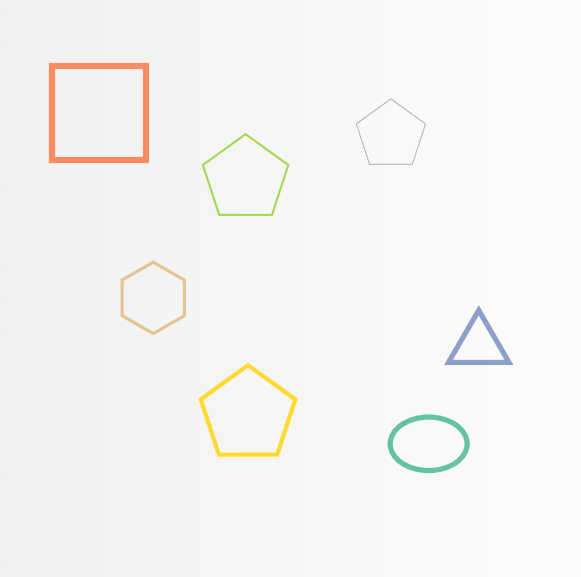[{"shape": "oval", "thickness": 2.5, "radius": 0.33, "center": [0.737, 0.231]}, {"shape": "square", "thickness": 3, "radius": 0.4, "center": [0.171, 0.804]}, {"shape": "triangle", "thickness": 2.5, "radius": 0.3, "center": [0.824, 0.402]}, {"shape": "pentagon", "thickness": 1, "radius": 0.39, "center": [0.423, 0.69]}, {"shape": "pentagon", "thickness": 2, "radius": 0.43, "center": [0.427, 0.281]}, {"shape": "hexagon", "thickness": 1.5, "radius": 0.31, "center": [0.264, 0.483]}, {"shape": "pentagon", "thickness": 0.5, "radius": 0.31, "center": [0.673, 0.765]}]